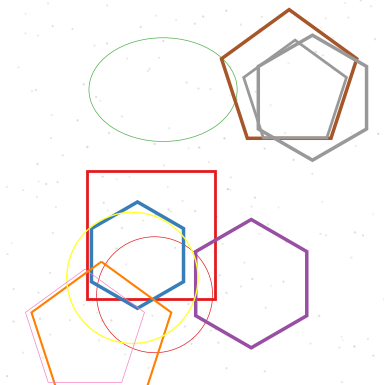[{"shape": "circle", "thickness": 0.5, "radius": 0.75, "center": [0.402, 0.234]}, {"shape": "square", "thickness": 2, "radius": 0.83, "center": [0.391, 0.39]}, {"shape": "hexagon", "thickness": 2.5, "radius": 0.69, "center": [0.357, 0.337]}, {"shape": "oval", "thickness": 0.5, "radius": 0.96, "center": [0.424, 0.767]}, {"shape": "hexagon", "thickness": 2.5, "radius": 0.83, "center": [0.653, 0.263]}, {"shape": "pentagon", "thickness": 1.5, "radius": 0.95, "center": [0.263, 0.129]}, {"shape": "circle", "thickness": 1, "radius": 0.85, "center": [0.344, 0.278]}, {"shape": "pentagon", "thickness": 2.5, "radius": 0.92, "center": [0.751, 0.79]}, {"shape": "pentagon", "thickness": 0.5, "radius": 0.81, "center": [0.221, 0.138]}, {"shape": "hexagon", "thickness": 2.5, "radius": 0.81, "center": [0.812, 0.746]}, {"shape": "pentagon", "thickness": 2, "radius": 0.7, "center": [0.766, 0.755]}]